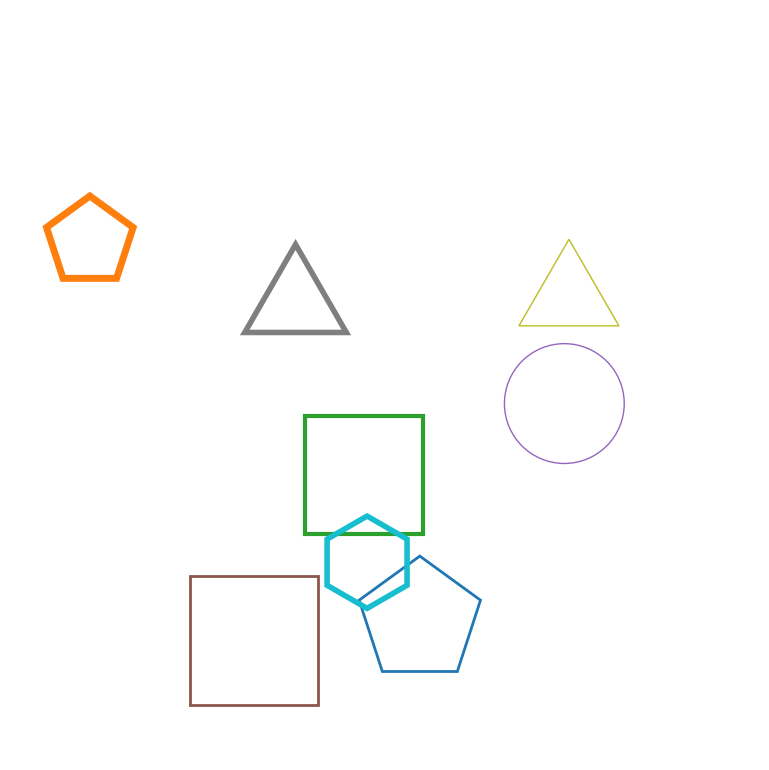[{"shape": "pentagon", "thickness": 1, "radius": 0.41, "center": [0.545, 0.195]}, {"shape": "pentagon", "thickness": 2.5, "radius": 0.3, "center": [0.117, 0.686]}, {"shape": "square", "thickness": 1.5, "radius": 0.38, "center": [0.473, 0.383]}, {"shape": "circle", "thickness": 0.5, "radius": 0.39, "center": [0.733, 0.476]}, {"shape": "square", "thickness": 1, "radius": 0.42, "center": [0.33, 0.168]}, {"shape": "triangle", "thickness": 2, "radius": 0.38, "center": [0.384, 0.606]}, {"shape": "triangle", "thickness": 0.5, "radius": 0.37, "center": [0.739, 0.614]}, {"shape": "hexagon", "thickness": 2, "radius": 0.3, "center": [0.477, 0.27]}]